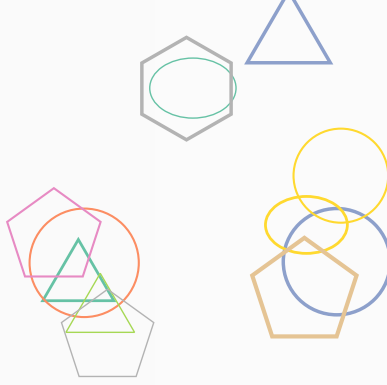[{"shape": "oval", "thickness": 1, "radius": 0.56, "center": [0.498, 0.771]}, {"shape": "triangle", "thickness": 2, "radius": 0.53, "center": [0.202, 0.272]}, {"shape": "circle", "thickness": 1.5, "radius": 0.7, "center": [0.217, 0.317]}, {"shape": "triangle", "thickness": 2.5, "radius": 0.62, "center": [0.745, 0.899]}, {"shape": "circle", "thickness": 2.5, "radius": 0.69, "center": [0.869, 0.32]}, {"shape": "pentagon", "thickness": 1.5, "radius": 0.63, "center": [0.139, 0.384]}, {"shape": "triangle", "thickness": 1, "radius": 0.51, "center": [0.259, 0.188]}, {"shape": "circle", "thickness": 1.5, "radius": 0.61, "center": [0.88, 0.544]}, {"shape": "oval", "thickness": 2, "radius": 0.53, "center": [0.791, 0.416]}, {"shape": "pentagon", "thickness": 3, "radius": 0.71, "center": [0.786, 0.241]}, {"shape": "pentagon", "thickness": 1, "radius": 0.63, "center": [0.278, 0.123]}, {"shape": "hexagon", "thickness": 2.5, "radius": 0.66, "center": [0.481, 0.77]}]